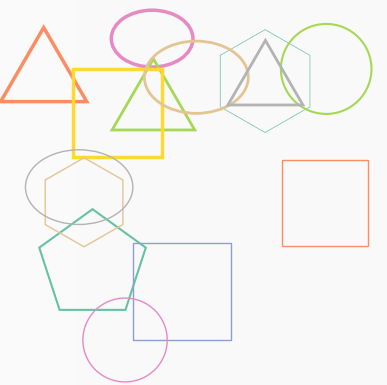[{"shape": "hexagon", "thickness": 0.5, "radius": 0.67, "center": [0.684, 0.789]}, {"shape": "pentagon", "thickness": 1.5, "radius": 0.72, "center": [0.239, 0.312]}, {"shape": "square", "thickness": 1, "radius": 0.56, "center": [0.839, 0.473]}, {"shape": "triangle", "thickness": 2.5, "radius": 0.64, "center": [0.113, 0.8]}, {"shape": "square", "thickness": 1, "radius": 0.63, "center": [0.47, 0.244]}, {"shape": "oval", "thickness": 2.5, "radius": 0.53, "center": [0.393, 0.9]}, {"shape": "circle", "thickness": 1, "radius": 0.54, "center": [0.323, 0.117]}, {"shape": "triangle", "thickness": 2, "radius": 0.62, "center": [0.396, 0.724]}, {"shape": "circle", "thickness": 1.5, "radius": 0.58, "center": [0.842, 0.821]}, {"shape": "square", "thickness": 2.5, "radius": 0.57, "center": [0.303, 0.707]}, {"shape": "hexagon", "thickness": 1, "radius": 0.58, "center": [0.217, 0.475]}, {"shape": "oval", "thickness": 2, "radius": 0.67, "center": [0.507, 0.799]}, {"shape": "oval", "thickness": 1, "radius": 0.69, "center": [0.204, 0.514]}, {"shape": "triangle", "thickness": 2, "radius": 0.56, "center": [0.685, 0.783]}]